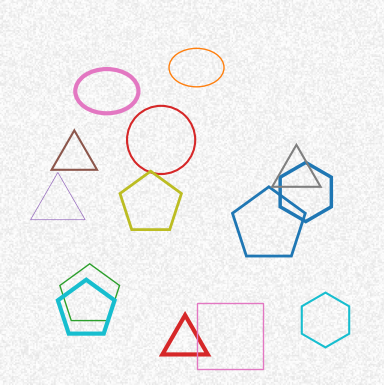[{"shape": "hexagon", "thickness": 2.5, "radius": 0.38, "center": [0.794, 0.501]}, {"shape": "pentagon", "thickness": 2, "radius": 0.5, "center": [0.698, 0.415]}, {"shape": "oval", "thickness": 1, "radius": 0.36, "center": [0.51, 0.824]}, {"shape": "pentagon", "thickness": 1, "radius": 0.41, "center": [0.233, 0.233]}, {"shape": "circle", "thickness": 1.5, "radius": 0.44, "center": [0.419, 0.637]}, {"shape": "triangle", "thickness": 3, "radius": 0.34, "center": [0.481, 0.113]}, {"shape": "triangle", "thickness": 0.5, "radius": 0.41, "center": [0.15, 0.47]}, {"shape": "triangle", "thickness": 1.5, "radius": 0.34, "center": [0.193, 0.593]}, {"shape": "oval", "thickness": 3, "radius": 0.41, "center": [0.278, 0.763]}, {"shape": "square", "thickness": 1, "radius": 0.43, "center": [0.597, 0.128]}, {"shape": "triangle", "thickness": 1.5, "radius": 0.36, "center": [0.77, 0.551]}, {"shape": "pentagon", "thickness": 2, "radius": 0.42, "center": [0.391, 0.471]}, {"shape": "hexagon", "thickness": 1.5, "radius": 0.36, "center": [0.845, 0.169]}, {"shape": "pentagon", "thickness": 3, "radius": 0.39, "center": [0.224, 0.196]}]